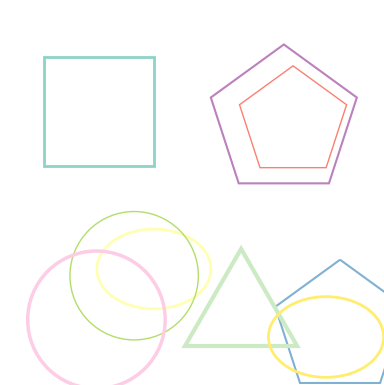[{"shape": "square", "thickness": 2, "radius": 0.71, "center": [0.257, 0.711]}, {"shape": "oval", "thickness": 2, "radius": 0.74, "center": [0.4, 0.301]}, {"shape": "pentagon", "thickness": 1, "radius": 0.73, "center": [0.761, 0.683]}, {"shape": "pentagon", "thickness": 1.5, "radius": 0.88, "center": [0.883, 0.148]}, {"shape": "circle", "thickness": 1, "radius": 0.83, "center": [0.348, 0.284]}, {"shape": "circle", "thickness": 2.5, "radius": 0.89, "center": [0.25, 0.169]}, {"shape": "pentagon", "thickness": 1.5, "radius": 1.0, "center": [0.737, 0.685]}, {"shape": "triangle", "thickness": 3, "radius": 0.84, "center": [0.626, 0.185]}, {"shape": "oval", "thickness": 2, "radius": 0.75, "center": [0.847, 0.125]}]